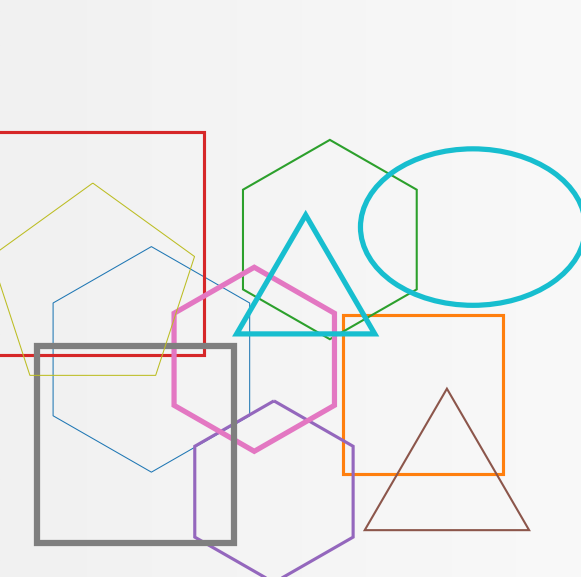[{"shape": "hexagon", "thickness": 0.5, "radius": 0.98, "center": [0.26, 0.377]}, {"shape": "square", "thickness": 1.5, "radius": 0.69, "center": [0.728, 0.316]}, {"shape": "hexagon", "thickness": 1, "radius": 0.86, "center": [0.567, 0.584]}, {"shape": "square", "thickness": 1.5, "radius": 0.96, "center": [0.158, 0.578]}, {"shape": "hexagon", "thickness": 1.5, "radius": 0.79, "center": [0.471, 0.148]}, {"shape": "triangle", "thickness": 1, "radius": 0.82, "center": [0.769, 0.163]}, {"shape": "hexagon", "thickness": 2.5, "radius": 0.8, "center": [0.437, 0.377]}, {"shape": "square", "thickness": 3, "radius": 0.85, "center": [0.233, 0.229]}, {"shape": "pentagon", "thickness": 0.5, "radius": 0.92, "center": [0.16, 0.498]}, {"shape": "triangle", "thickness": 2.5, "radius": 0.69, "center": [0.526, 0.49]}, {"shape": "oval", "thickness": 2.5, "radius": 0.97, "center": [0.814, 0.606]}]